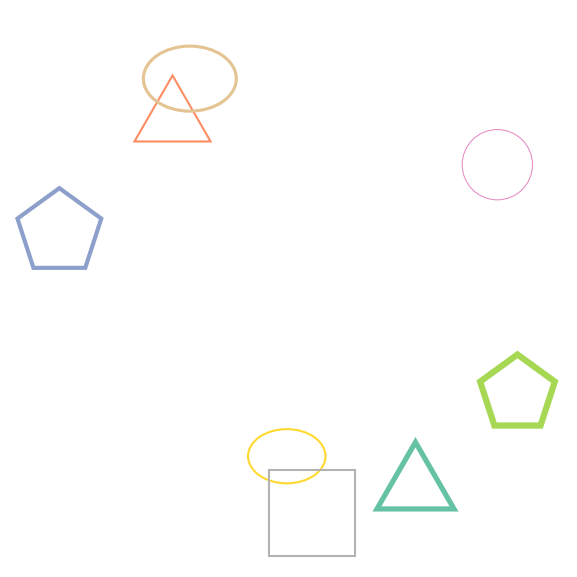[{"shape": "triangle", "thickness": 2.5, "radius": 0.39, "center": [0.719, 0.156]}, {"shape": "triangle", "thickness": 1, "radius": 0.38, "center": [0.299, 0.792]}, {"shape": "pentagon", "thickness": 2, "radius": 0.38, "center": [0.103, 0.597]}, {"shape": "circle", "thickness": 0.5, "radius": 0.3, "center": [0.861, 0.714]}, {"shape": "pentagon", "thickness": 3, "radius": 0.34, "center": [0.896, 0.317]}, {"shape": "oval", "thickness": 1, "radius": 0.34, "center": [0.497, 0.209]}, {"shape": "oval", "thickness": 1.5, "radius": 0.4, "center": [0.329, 0.863]}, {"shape": "square", "thickness": 1, "radius": 0.37, "center": [0.54, 0.111]}]